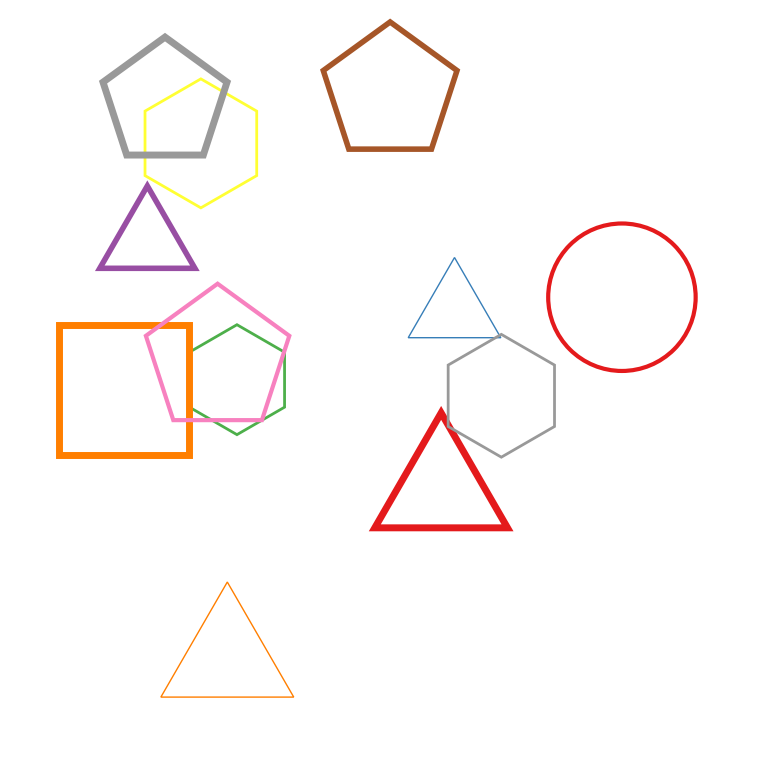[{"shape": "triangle", "thickness": 2.5, "radius": 0.5, "center": [0.573, 0.364]}, {"shape": "circle", "thickness": 1.5, "radius": 0.48, "center": [0.808, 0.614]}, {"shape": "triangle", "thickness": 0.5, "radius": 0.35, "center": [0.59, 0.596]}, {"shape": "hexagon", "thickness": 1, "radius": 0.36, "center": [0.308, 0.507]}, {"shape": "triangle", "thickness": 2, "radius": 0.36, "center": [0.191, 0.687]}, {"shape": "triangle", "thickness": 0.5, "radius": 0.5, "center": [0.295, 0.144]}, {"shape": "square", "thickness": 2.5, "radius": 0.42, "center": [0.161, 0.493]}, {"shape": "hexagon", "thickness": 1, "radius": 0.42, "center": [0.261, 0.814]}, {"shape": "pentagon", "thickness": 2, "radius": 0.46, "center": [0.507, 0.88]}, {"shape": "pentagon", "thickness": 1.5, "radius": 0.49, "center": [0.283, 0.534]}, {"shape": "pentagon", "thickness": 2.5, "radius": 0.42, "center": [0.214, 0.867]}, {"shape": "hexagon", "thickness": 1, "radius": 0.4, "center": [0.651, 0.486]}]